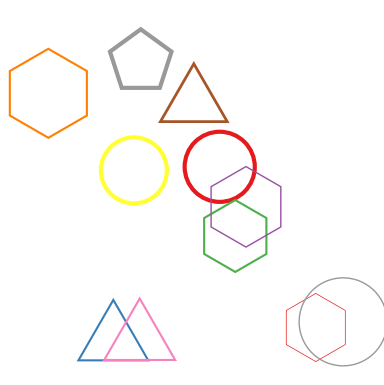[{"shape": "circle", "thickness": 3, "radius": 0.46, "center": [0.571, 0.567]}, {"shape": "hexagon", "thickness": 0.5, "radius": 0.44, "center": [0.82, 0.149]}, {"shape": "triangle", "thickness": 1.5, "radius": 0.52, "center": [0.294, 0.116]}, {"shape": "hexagon", "thickness": 1.5, "radius": 0.47, "center": [0.611, 0.387]}, {"shape": "hexagon", "thickness": 1, "radius": 0.52, "center": [0.639, 0.463]}, {"shape": "hexagon", "thickness": 1.5, "radius": 0.58, "center": [0.126, 0.758]}, {"shape": "circle", "thickness": 3, "radius": 0.43, "center": [0.348, 0.557]}, {"shape": "triangle", "thickness": 2, "radius": 0.5, "center": [0.503, 0.734]}, {"shape": "triangle", "thickness": 1.5, "radius": 0.53, "center": [0.363, 0.118]}, {"shape": "circle", "thickness": 1, "radius": 0.57, "center": [0.891, 0.164]}, {"shape": "pentagon", "thickness": 3, "radius": 0.42, "center": [0.366, 0.84]}]